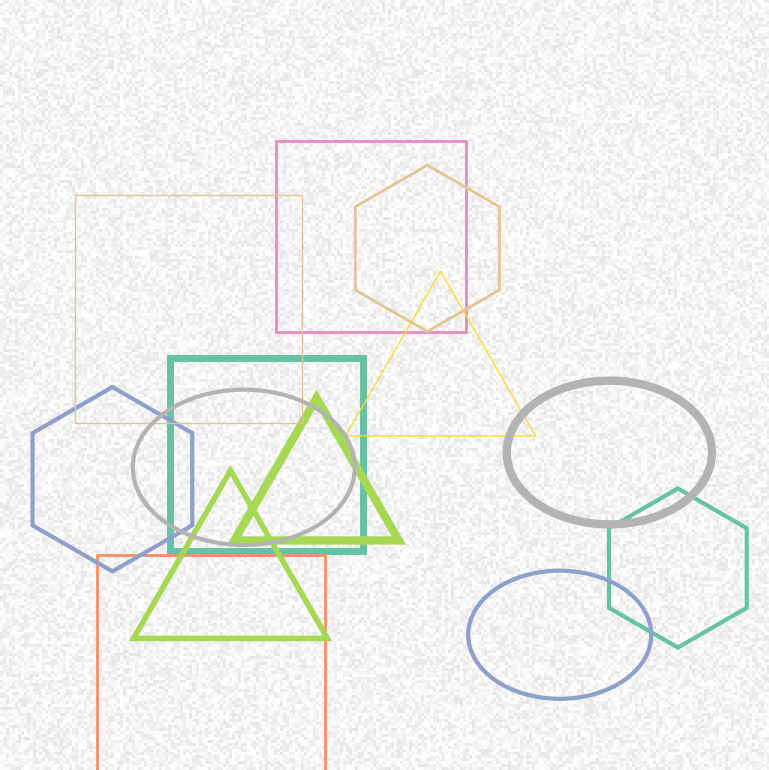[{"shape": "square", "thickness": 2.5, "radius": 0.63, "center": [0.346, 0.41]}, {"shape": "hexagon", "thickness": 1.5, "radius": 0.52, "center": [0.88, 0.262]}, {"shape": "square", "thickness": 1, "radius": 0.74, "center": [0.274, 0.132]}, {"shape": "hexagon", "thickness": 1.5, "radius": 0.6, "center": [0.146, 0.378]}, {"shape": "oval", "thickness": 1.5, "radius": 0.59, "center": [0.727, 0.176]}, {"shape": "square", "thickness": 1, "radius": 0.62, "center": [0.482, 0.692]}, {"shape": "triangle", "thickness": 2, "radius": 0.73, "center": [0.299, 0.244]}, {"shape": "triangle", "thickness": 3, "radius": 0.62, "center": [0.411, 0.36]}, {"shape": "triangle", "thickness": 0.5, "radius": 0.71, "center": [0.572, 0.505]}, {"shape": "square", "thickness": 0.5, "radius": 0.74, "center": [0.245, 0.598]}, {"shape": "hexagon", "thickness": 1, "radius": 0.54, "center": [0.555, 0.677]}, {"shape": "oval", "thickness": 1.5, "radius": 0.72, "center": [0.317, 0.393]}, {"shape": "oval", "thickness": 3, "radius": 0.67, "center": [0.791, 0.412]}]